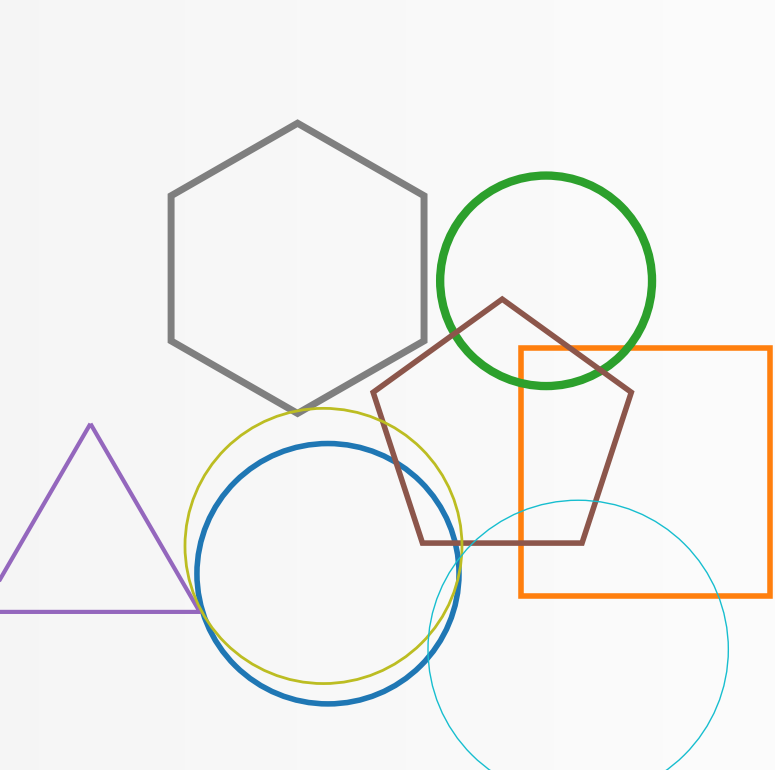[{"shape": "circle", "thickness": 2, "radius": 0.85, "center": [0.423, 0.255]}, {"shape": "square", "thickness": 2, "radius": 0.8, "center": [0.833, 0.387]}, {"shape": "circle", "thickness": 3, "radius": 0.68, "center": [0.705, 0.635]}, {"shape": "triangle", "thickness": 1.5, "radius": 0.81, "center": [0.117, 0.287]}, {"shape": "pentagon", "thickness": 2, "radius": 0.88, "center": [0.648, 0.436]}, {"shape": "hexagon", "thickness": 2.5, "radius": 0.94, "center": [0.384, 0.652]}, {"shape": "circle", "thickness": 1, "radius": 0.89, "center": [0.417, 0.291]}, {"shape": "circle", "thickness": 0.5, "radius": 0.97, "center": [0.746, 0.157]}]